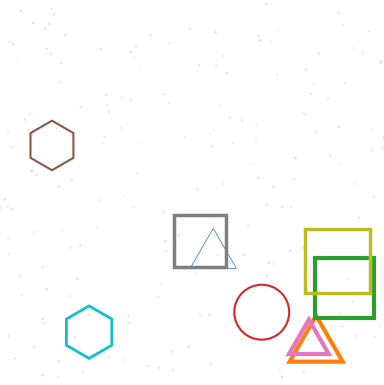[{"shape": "triangle", "thickness": 0.5, "radius": 0.35, "center": [0.554, 0.337]}, {"shape": "triangle", "thickness": 3, "radius": 0.4, "center": [0.821, 0.1]}, {"shape": "square", "thickness": 3, "radius": 0.38, "center": [0.894, 0.252]}, {"shape": "circle", "thickness": 1.5, "radius": 0.36, "center": [0.68, 0.189]}, {"shape": "hexagon", "thickness": 1.5, "radius": 0.32, "center": [0.135, 0.622]}, {"shape": "triangle", "thickness": 3, "radius": 0.3, "center": [0.802, 0.11]}, {"shape": "square", "thickness": 2.5, "radius": 0.34, "center": [0.519, 0.374]}, {"shape": "square", "thickness": 2.5, "radius": 0.42, "center": [0.877, 0.322]}, {"shape": "hexagon", "thickness": 2, "radius": 0.34, "center": [0.231, 0.137]}]